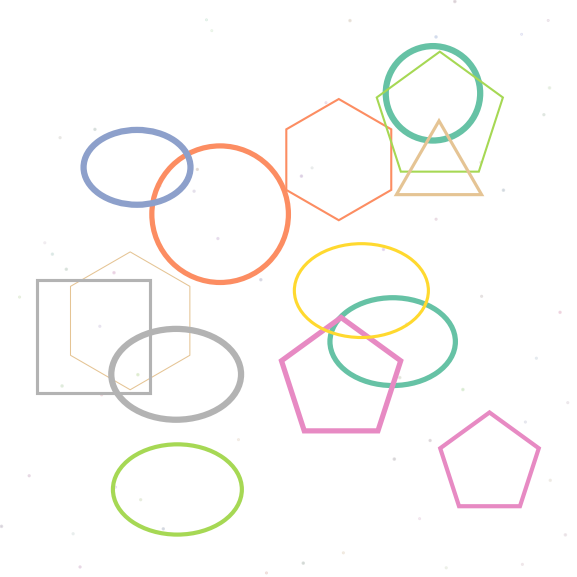[{"shape": "oval", "thickness": 2.5, "radius": 0.54, "center": [0.68, 0.408]}, {"shape": "circle", "thickness": 3, "radius": 0.41, "center": [0.75, 0.838]}, {"shape": "circle", "thickness": 2.5, "radius": 0.59, "center": [0.381, 0.628]}, {"shape": "hexagon", "thickness": 1, "radius": 0.52, "center": [0.587, 0.723]}, {"shape": "oval", "thickness": 3, "radius": 0.46, "center": [0.237, 0.709]}, {"shape": "pentagon", "thickness": 2.5, "radius": 0.54, "center": [0.591, 0.341]}, {"shape": "pentagon", "thickness": 2, "radius": 0.45, "center": [0.848, 0.195]}, {"shape": "oval", "thickness": 2, "radius": 0.56, "center": [0.307, 0.152]}, {"shape": "pentagon", "thickness": 1, "radius": 0.57, "center": [0.762, 0.795]}, {"shape": "oval", "thickness": 1.5, "radius": 0.58, "center": [0.626, 0.496]}, {"shape": "triangle", "thickness": 1.5, "radius": 0.43, "center": [0.76, 0.705]}, {"shape": "hexagon", "thickness": 0.5, "radius": 0.6, "center": [0.225, 0.444]}, {"shape": "square", "thickness": 1.5, "radius": 0.49, "center": [0.162, 0.417]}, {"shape": "oval", "thickness": 3, "radius": 0.56, "center": [0.305, 0.351]}]